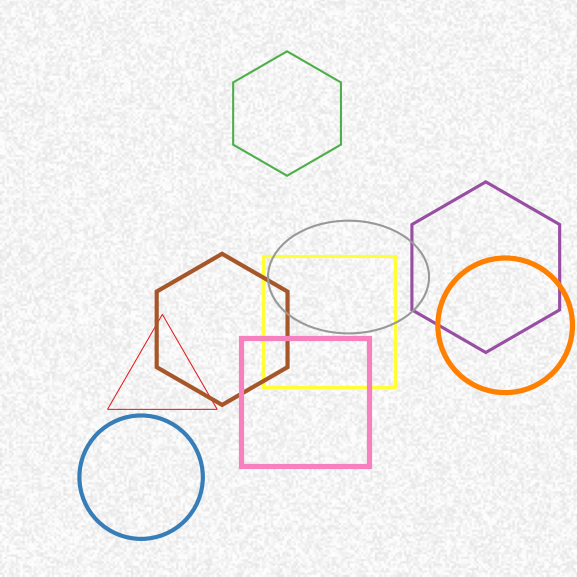[{"shape": "triangle", "thickness": 0.5, "radius": 0.55, "center": [0.281, 0.345]}, {"shape": "circle", "thickness": 2, "radius": 0.53, "center": [0.244, 0.173]}, {"shape": "hexagon", "thickness": 1, "radius": 0.54, "center": [0.497, 0.803]}, {"shape": "hexagon", "thickness": 1.5, "radius": 0.74, "center": [0.841, 0.536]}, {"shape": "circle", "thickness": 2.5, "radius": 0.58, "center": [0.875, 0.436]}, {"shape": "square", "thickness": 1.5, "radius": 0.57, "center": [0.57, 0.442]}, {"shape": "hexagon", "thickness": 2, "radius": 0.65, "center": [0.385, 0.429]}, {"shape": "square", "thickness": 2.5, "radius": 0.55, "center": [0.528, 0.303]}, {"shape": "oval", "thickness": 1, "radius": 0.7, "center": [0.604, 0.519]}]